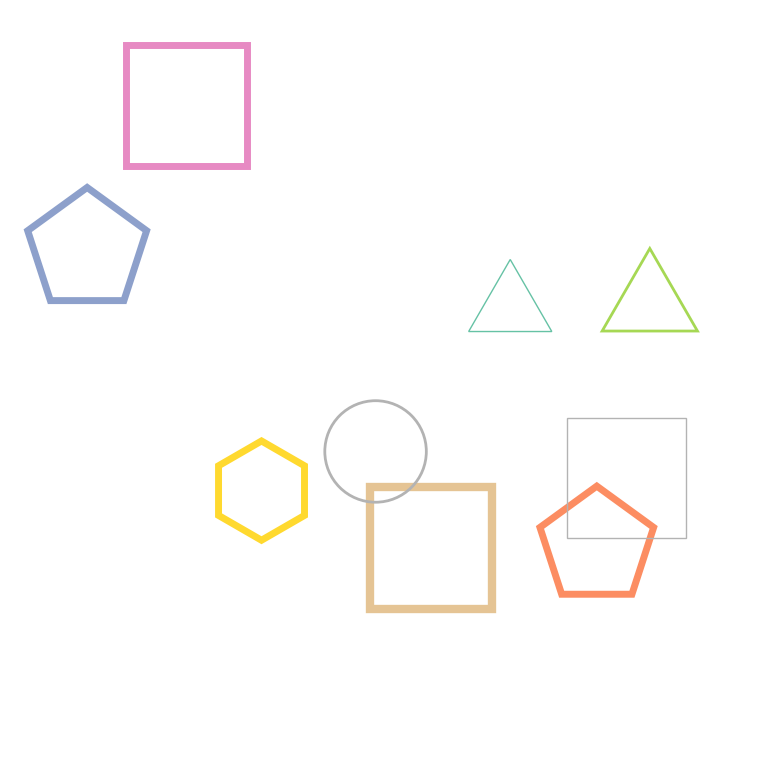[{"shape": "triangle", "thickness": 0.5, "radius": 0.31, "center": [0.663, 0.601]}, {"shape": "pentagon", "thickness": 2.5, "radius": 0.39, "center": [0.775, 0.291]}, {"shape": "pentagon", "thickness": 2.5, "radius": 0.41, "center": [0.113, 0.675]}, {"shape": "square", "thickness": 2.5, "radius": 0.39, "center": [0.243, 0.863]}, {"shape": "triangle", "thickness": 1, "radius": 0.36, "center": [0.844, 0.606]}, {"shape": "hexagon", "thickness": 2.5, "radius": 0.32, "center": [0.34, 0.363]}, {"shape": "square", "thickness": 3, "radius": 0.4, "center": [0.559, 0.288]}, {"shape": "circle", "thickness": 1, "radius": 0.33, "center": [0.488, 0.414]}, {"shape": "square", "thickness": 0.5, "radius": 0.39, "center": [0.814, 0.379]}]